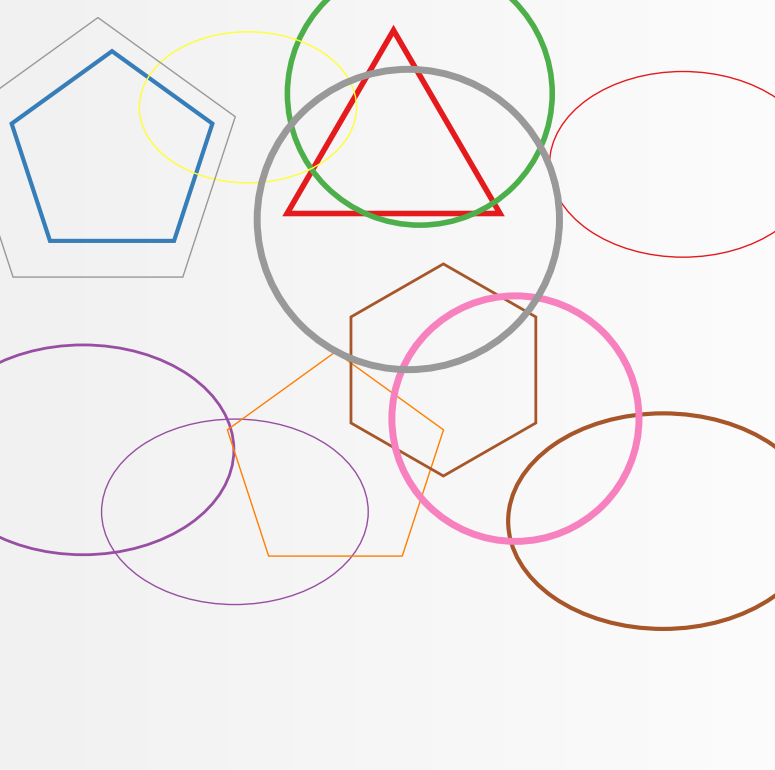[{"shape": "oval", "thickness": 0.5, "radius": 0.86, "center": [0.881, 0.787]}, {"shape": "triangle", "thickness": 2, "radius": 0.79, "center": [0.508, 0.802]}, {"shape": "pentagon", "thickness": 1.5, "radius": 0.68, "center": [0.145, 0.797]}, {"shape": "circle", "thickness": 2, "radius": 0.85, "center": [0.542, 0.878]}, {"shape": "oval", "thickness": 1, "radius": 0.97, "center": [0.107, 0.416]}, {"shape": "oval", "thickness": 0.5, "radius": 0.86, "center": [0.303, 0.335]}, {"shape": "pentagon", "thickness": 0.5, "radius": 0.73, "center": [0.433, 0.396]}, {"shape": "oval", "thickness": 0.5, "radius": 0.7, "center": [0.32, 0.861]}, {"shape": "oval", "thickness": 1.5, "radius": 1.0, "center": [0.856, 0.323]}, {"shape": "hexagon", "thickness": 1, "radius": 0.69, "center": [0.572, 0.52]}, {"shape": "circle", "thickness": 2.5, "radius": 0.8, "center": [0.665, 0.456]}, {"shape": "circle", "thickness": 2.5, "radius": 0.98, "center": [0.527, 0.715]}, {"shape": "pentagon", "thickness": 0.5, "radius": 0.93, "center": [0.126, 0.791]}]